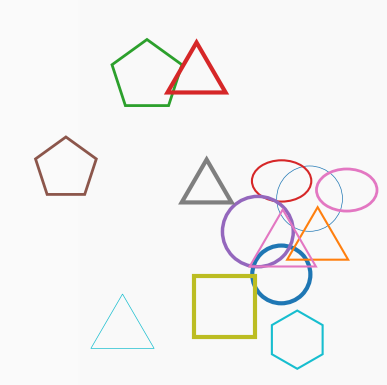[{"shape": "circle", "thickness": 3, "radius": 0.37, "center": [0.726, 0.287]}, {"shape": "circle", "thickness": 0.5, "radius": 0.42, "center": [0.799, 0.484]}, {"shape": "triangle", "thickness": 1.5, "radius": 0.45, "center": [0.82, 0.371]}, {"shape": "pentagon", "thickness": 2, "radius": 0.47, "center": [0.379, 0.803]}, {"shape": "triangle", "thickness": 3, "radius": 0.43, "center": [0.507, 0.803]}, {"shape": "oval", "thickness": 1.5, "radius": 0.38, "center": [0.727, 0.53]}, {"shape": "circle", "thickness": 2.5, "radius": 0.46, "center": [0.665, 0.399]}, {"shape": "pentagon", "thickness": 2, "radius": 0.41, "center": [0.17, 0.562]}, {"shape": "oval", "thickness": 2, "radius": 0.39, "center": [0.895, 0.506]}, {"shape": "triangle", "thickness": 1.5, "radius": 0.49, "center": [0.73, 0.357]}, {"shape": "triangle", "thickness": 3, "radius": 0.37, "center": [0.533, 0.511]}, {"shape": "square", "thickness": 3, "radius": 0.39, "center": [0.579, 0.204]}, {"shape": "triangle", "thickness": 0.5, "radius": 0.47, "center": [0.316, 0.142]}, {"shape": "hexagon", "thickness": 1.5, "radius": 0.38, "center": [0.767, 0.118]}]